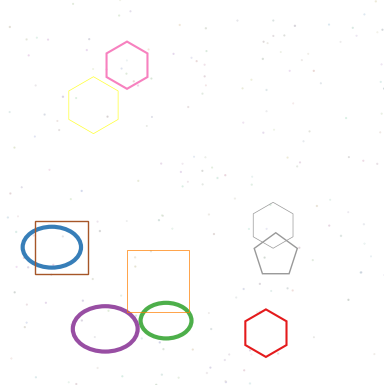[{"shape": "hexagon", "thickness": 1.5, "radius": 0.31, "center": [0.691, 0.135]}, {"shape": "oval", "thickness": 3, "radius": 0.38, "center": [0.135, 0.358]}, {"shape": "oval", "thickness": 3, "radius": 0.33, "center": [0.431, 0.167]}, {"shape": "oval", "thickness": 3, "radius": 0.42, "center": [0.273, 0.146]}, {"shape": "square", "thickness": 0.5, "radius": 0.4, "center": [0.41, 0.27]}, {"shape": "hexagon", "thickness": 0.5, "radius": 0.37, "center": [0.243, 0.727]}, {"shape": "square", "thickness": 1, "radius": 0.35, "center": [0.159, 0.357]}, {"shape": "hexagon", "thickness": 1.5, "radius": 0.31, "center": [0.33, 0.831]}, {"shape": "hexagon", "thickness": 0.5, "radius": 0.3, "center": [0.709, 0.415]}, {"shape": "pentagon", "thickness": 1, "radius": 0.29, "center": [0.716, 0.337]}]